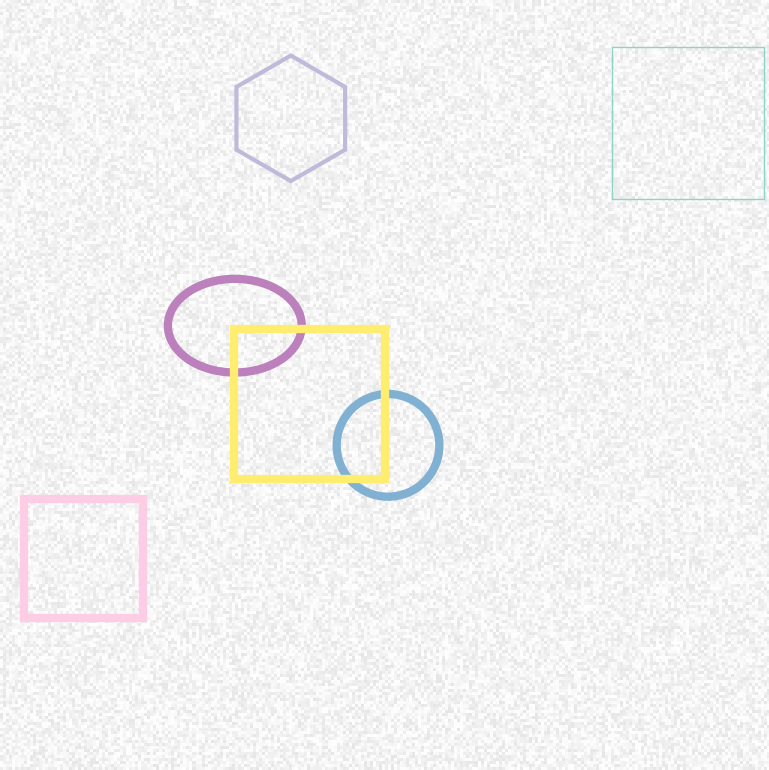[{"shape": "square", "thickness": 0.5, "radius": 0.5, "center": [0.893, 0.84]}, {"shape": "hexagon", "thickness": 1.5, "radius": 0.41, "center": [0.378, 0.846]}, {"shape": "circle", "thickness": 3, "radius": 0.33, "center": [0.504, 0.422]}, {"shape": "square", "thickness": 3, "radius": 0.39, "center": [0.109, 0.275]}, {"shape": "oval", "thickness": 3, "radius": 0.43, "center": [0.305, 0.577]}, {"shape": "square", "thickness": 3, "radius": 0.49, "center": [0.402, 0.476]}]